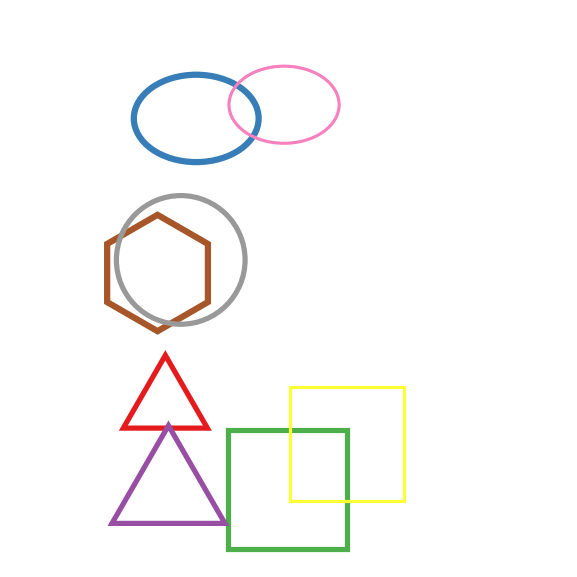[{"shape": "triangle", "thickness": 2.5, "radius": 0.42, "center": [0.286, 0.3]}, {"shape": "oval", "thickness": 3, "radius": 0.54, "center": [0.34, 0.794]}, {"shape": "square", "thickness": 2.5, "radius": 0.52, "center": [0.498, 0.151]}, {"shape": "triangle", "thickness": 2.5, "radius": 0.56, "center": [0.292, 0.149]}, {"shape": "square", "thickness": 1.5, "radius": 0.49, "center": [0.6, 0.23]}, {"shape": "hexagon", "thickness": 3, "radius": 0.5, "center": [0.273, 0.526]}, {"shape": "oval", "thickness": 1.5, "radius": 0.48, "center": [0.492, 0.818]}, {"shape": "circle", "thickness": 2.5, "radius": 0.56, "center": [0.313, 0.549]}]